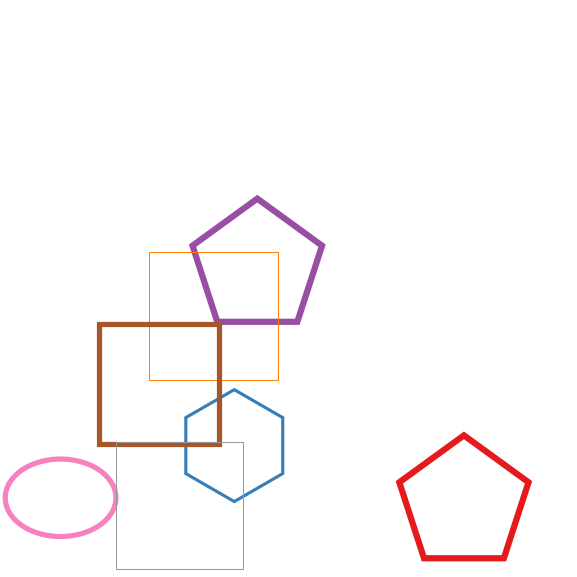[{"shape": "pentagon", "thickness": 3, "radius": 0.59, "center": [0.803, 0.128]}, {"shape": "hexagon", "thickness": 1.5, "radius": 0.48, "center": [0.406, 0.228]}, {"shape": "pentagon", "thickness": 3, "radius": 0.59, "center": [0.446, 0.537]}, {"shape": "square", "thickness": 0.5, "radius": 0.56, "center": [0.37, 0.452]}, {"shape": "square", "thickness": 2.5, "radius": 0.52, "center": [0.275, 0.334]}, {"shape": "oval", "thickness": 2.5, "radius": 0.48, "center": [0.105, 0.137]}, {"shape": "square", "thickness": 0.5, "radius": 0.55, "center": [0.311, 0.124]}]